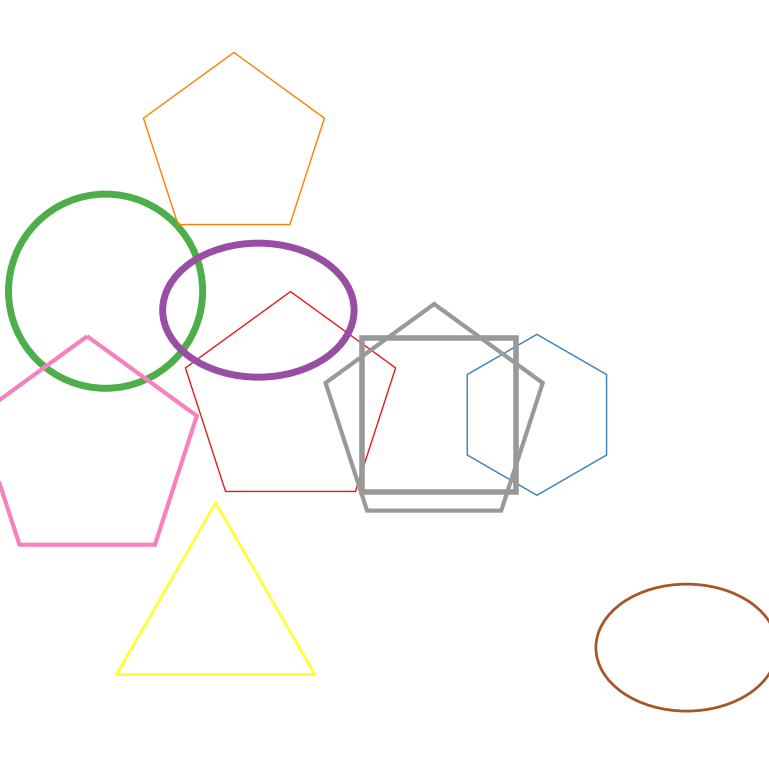[{"shape": "pentagon", "thickness": 0.5, "radius": 0.72, "center": [0.377, 0.478]}, {"shape": "hexagon", "thickness": 0.5, "radius": 0.52, "center": [0.697, 0.461]}, {"shape": "circle", "thickness": 2.5, "radius": 0.63, "center": [0.137, 0.622]}, {"shape": "oval", "thickness": 2.5, "radius": 0.62, "center": [0.336, 0.597]}, {"shape": "pentagon", "thickness": 0.5, "radius": 0.62, "center": [0.304, 0.808]}, {"shape": "triangle", "thickness": 1, "radius": 0.74, "center": [0.28, 0.198]}, {"shape": "oval", "thickness": 1, "radius": 0.59, "center": [0.892, 0.159]}, {"shape": "pentagon", "thickness": 1.5, "radius": 0.75, "center": [0.113, 0.414]}, {"shape": "square", "thickness": 2, "radius": 0.5, "center": [0.57, 0.461]}, {"shape": "pentagon", "thickness": 1.5, "radius": 0.74, "center": [0.564, 0.457]}]